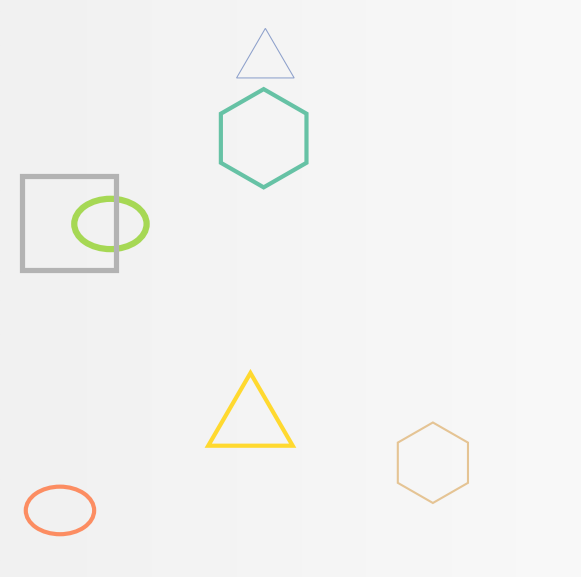[{"shape": "hexagon", "thickness": 2, "radius": 0.43, "center": [0.454, 0.76]}, {"shape": "oval", "thickness": 2, "radius": 0.29, "center": [0.103, 0.115]}, {"shape": "triangle", "thickness": 0.5, "radius": 0.29, "center": [0.457, 0.893]}, {"shape": "oval", "thickness": 3, "radius": 0.31, "center": [0.19, 0.611]}, {"shape": "triangle", "thickness": 2, "radius": 0.42, "center": [0.431, 0.269]}, {"shape": "hexagon", "thickness": 1, "radius": 0.35, "center": [0.745, 0.198]}, {"shape": "square", "thickness": 2.5, "radius": 0.4, "center": [0.118, 0.613]}]